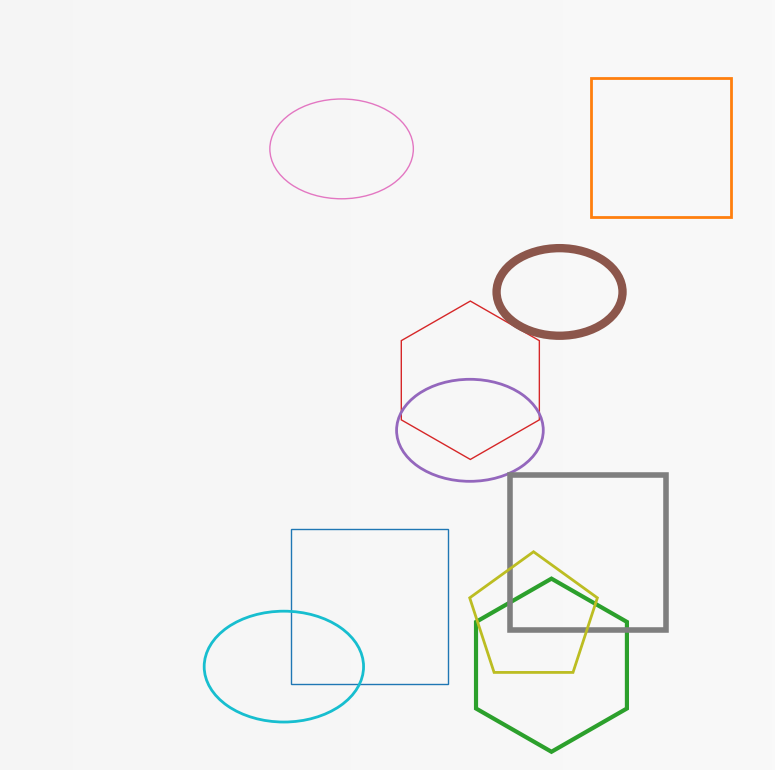[{"shape": "square", "thickness": 0.5, "radius": 0.5, "center": [0.477, 0.212]}, {"shape": "square", "thickness": 1, "radius": 0.45, "center": [0.853, 0.808]}, {"shape": "hexagon", "thickness": 1.5, "radius": 0.56, "center": [0.712, 0.136]}, {"shape": "hexagon", "thickness": 0.5, "radius": 0.51, "center": [0.607, 0.506]}, {"shape": "oval", "thickness": 1, "radius": 0.47, "center": [0.606, 0.441]}, {"shape": "oval", "thickness": 3, "radius": 0.41, "center": [0.722, 0.621]}, {"shape": "oval", "thickness": 0.5, "radius": 0.46, "center": [0.441, 0.807]}, {"shape": "square", "thickness": 2, "radius": 0.51, "center": [0.759, 0.282]}, {"shape": "pentagon", "thickness": 1, "radius": 0.43, "center": [0.688, 0.197]}, {"shape": "oval", "thickness": 1, "radius": 0.51, "center": [0.366, 0.134]}]